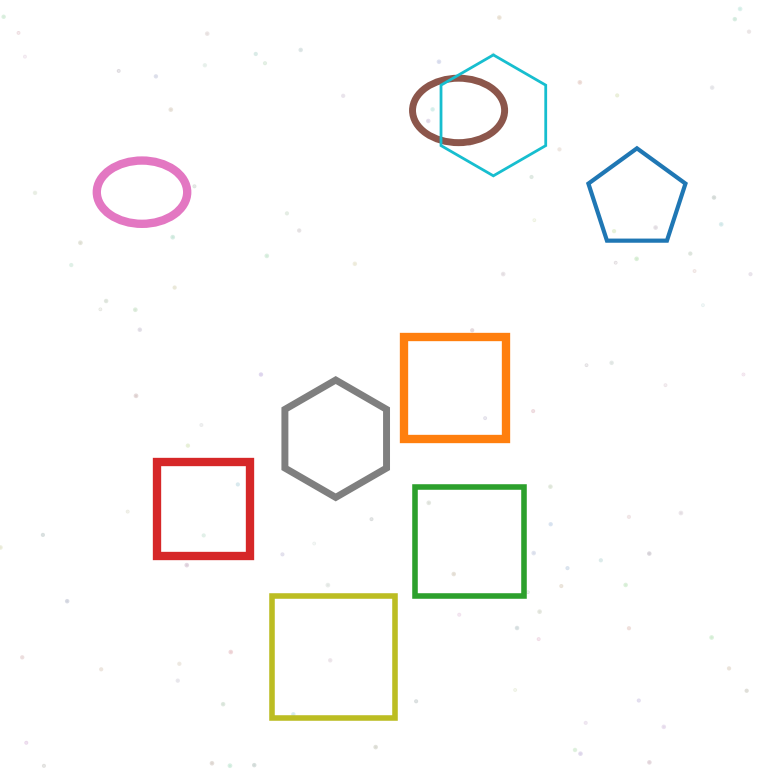[{"shape": "pentagon", "thickness": 1.5, "radius": 0.33, "center": [0.827, 0.741]}, {"shape": "square", "thickness": 3, "radius": 0.33, "center": [0.591, 0.496]}, {"shape": "square", "thickness": 2, "radius": 0.36, "center": [0.61, 0.297]}, {"shape": "square", "thickness": 3, "radius": 0.3, "center": [0.264, 0.339]}, {"shape": "oval", "thickness": 2.5, "radius": 0.3, "center": [0.596, 0.857]}, {"shape": "oval", "thickness": 3, "radius": 0.29, "center": [0.184, 0.75]}, {"shape": "hexagon", "thickness": 2.5, "radius": 0.38, "center": [0.436, 0.43]}, {"shape": "square", "thickness": 2, "radius": 0.4, "center": [0.433, 0.147]}, {"shape": "hexagon", "thickness": 1, "radius": 0.39, "center": [0.641, 0.85]}]